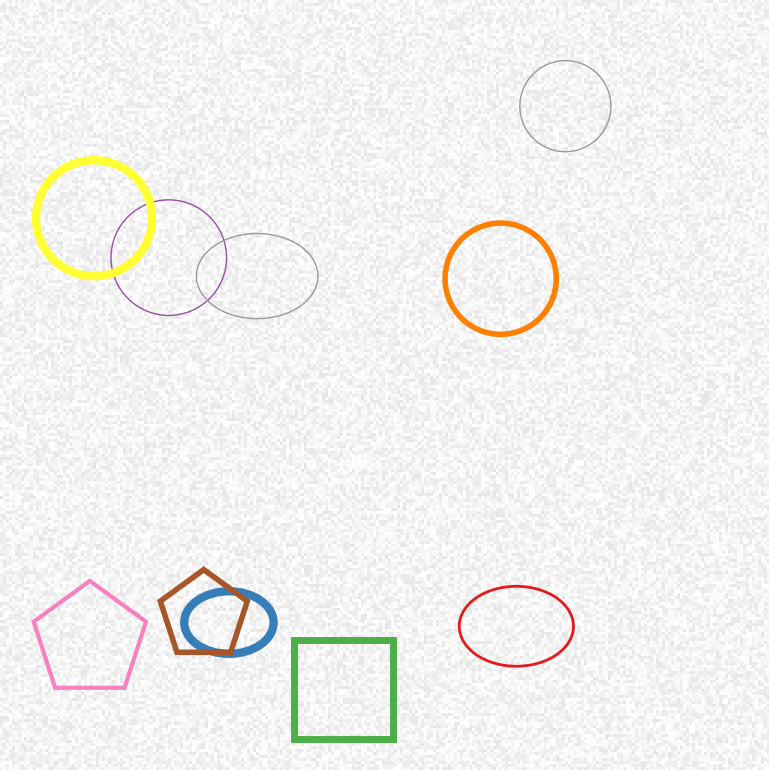[{"shape": "oval", "thickness": 1, "radius": 0.37, "center": [0.671, 0.187]}, {"shape": "oval", "thickness": 3, "radius": 0.29, "center": [0.297, 0.192]}, {"shape": "square", "thickness": 2.5, "radius": 0.32, "center": [0.446, 0.105]}, {"shape": "circle", "thickness": 0.5, "radius": 0.38, "center": [0.219, 0.665]}, {"shape": "circle", "thickness": 2, "radius": 0.36, "center": [0.65, 0.638]}, {"shape": "circle", "thickness": 3, "radius": 0.38, "center": [0.122, 0.717]}, {"shape": "pentagon", "thickness": 2, "radius": 0.3, "center": [0.265, 0.201]}, {"shape": "pentagon", "thickness": 1.5, "radius": 0.38, "center": [0.117, 0.169]}, {"shape": "oval", "thickness": 0.5, "radius": 0.39, "center": [0.334, 0.641]}, {"shape": "circle", "thickness": 0.5, "radius": 0.3, "center": [0.734, 0.862]}]